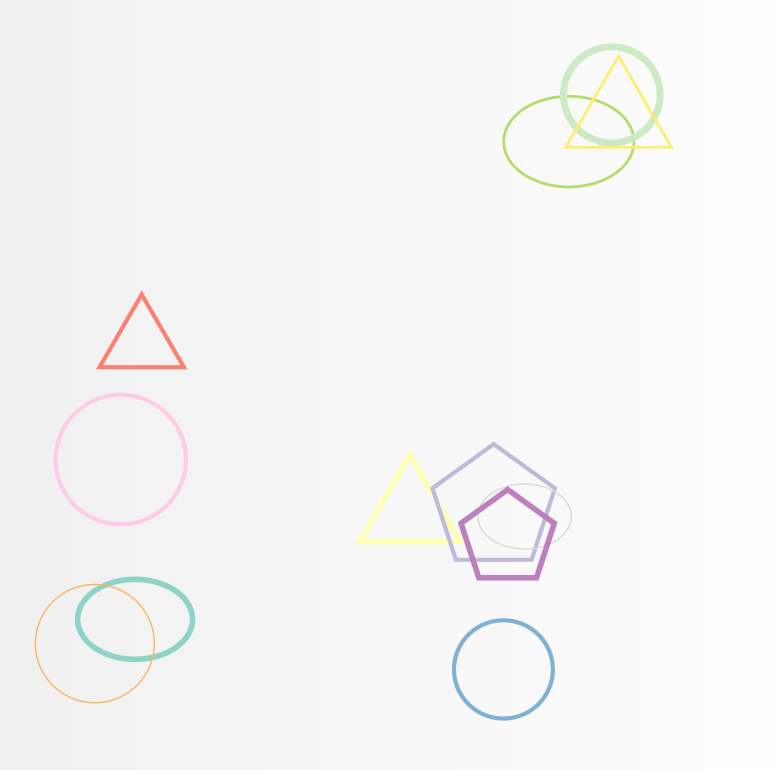[{"shape": "oval", "thickness": 2, "radius": 0.37, "center": [0.174, 0.196]}, {"shape": "triangle", "thickness": 2, "radius": 0.37, "center": [0.529, 0.334]}, {"shape": "pentagon", "thickness": 1.5, "radius": 0.42, "center": [0.637, 0.34]}, {"shape": "triangle", "thickness": 1.5, "radius": 0.31, "center": [0.183, 0.555]}, {"shape": "circle", "thickness": 1.5, "radius": 0.32, "center": [0.65, 0.131]}, {"shape": "circle", "thickness": 0.5, "radius": 0.38, "center": [0.122, 0.164]}, {"shape": "oval", "thickness": 1, "radius": 0.42, "center": [0.734, 0.816]}, {"shape": "circle", "thickness": 1.5, "radius": 0.42, "center": [0.156, 0.403]}, {"shape": "oval", "thickness": 0.5, "radius": 0.3, "center": [0.677, 0.329]}, {"shape": "pentagon", "thickness": 2, "radius": 0.32, "center": [0.655, 0.301]}, {"shape": "circle", "thickness": 2.5, "radius": 0.31, "center": [0.789, 0.877]}, {"shape": "triangle", "thickness": 1, "radius": 0.39, "center": [0.798, 0.848]}]